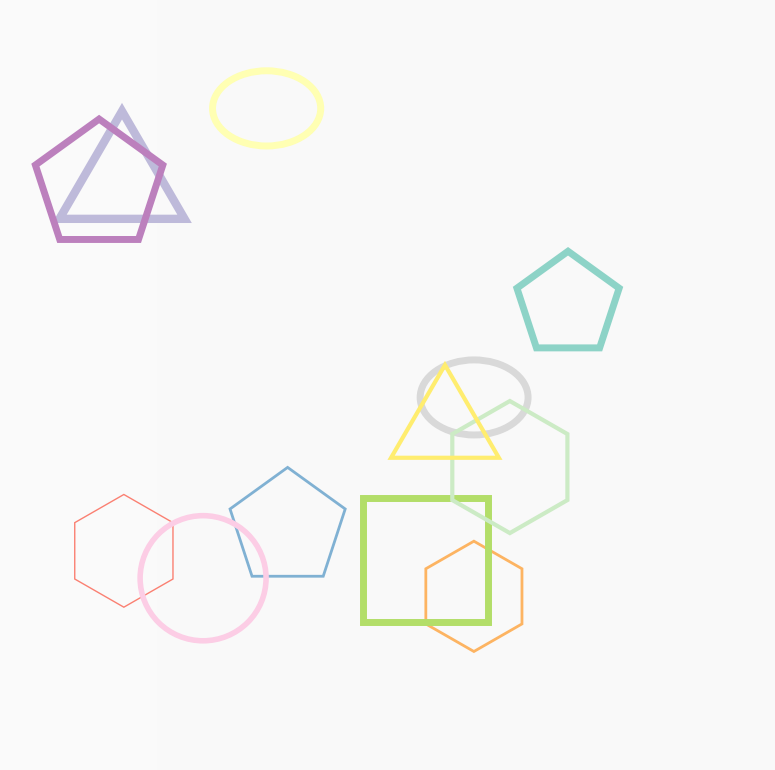[{"shape": "pentagon", "thickness": 2.5, "radius": 0.35, "center": [0.733, 0.604]}, {"shape": "oval", "thickness": 2.5, "radius": 0.35, "center": [0.344, 0.859]}, {"shape": "triangle", "thickness": 3, "radius": 0.47, "center": [0.157, 0.762]}, {"shape": "hexagon", "thickness": 0.5, "radius": 0.37, "center": [0.16, 0.285]}, {"shape": "pentagon", "thickness": 1, "radius": 0.39, "center": [0.371, 0.315]}, {"shape": "hexagon", "thickness": 1, "radius": 0.36, "center": [0.611, 0.226]}, {"shape": "square", "thickness": 2.5, "radius": 0.4, "center": [0.549, 0.273]}, {"shape": "circle", "thickness": 2, "radius": 0.41, "center": [0.262, 0.249]}, {"shape": "oval", "thickness": 2.5, "radius": 0.35, "center": [0.612, 0.484]}, {"shape": "pentagon", "thickness": 2.5, "radius": 0.43, "center": [0.128, 0.759]}, {"shape": "hexagon", "thickness": 1.5, "radius": 0.43, "center": [0.658, 0.393]}, {"shape": "triangle", "thickness": 1.5, "radius": 0.4, "center": [0.574, 0.446]}]